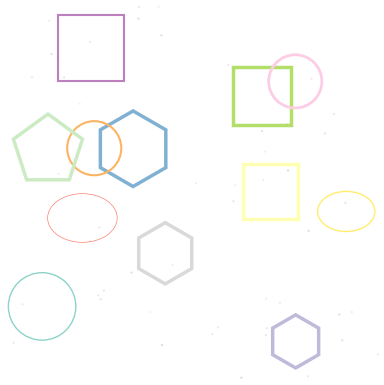[{"shape": "circle", "thickness": 1, "radius": 0.44, "center": [0.109, 0.204]}, {"shape": "square", "thickness": 2.5, "radius": 0.36, "center": [0.702, 0.503]}, {"shape": "hexagon", "thickness": 2.5, "radius": 0.34, "center": [0.768, 0.113]}, {"shape": "oval", "thickness": 0.5, "radius": 0.45, "center": [0.214, 0.434]}, {"shape": "hexagon", "thickness": 2.5, "radius": 0.49, "center": [0.346, 0.614]}, {"shape": "circle", "thickness": 1.5, "radius": 0.35, "center": [0.245, 0.615]}, {"shape": "square", "thickness": 2.5, "radius": 0.38, "center": [0.68, 0.751]}, {"shape": "circle", "thickness": 2, "radius": 0.35, "center": [0.767, 0.789]}, {"shape": "hexagon", "thickness": 2.5, "radius": 0.4, "center": [0.429, 0.342]}, {"shape": "square", "thickness": 1.5, "radius": 0.43, "center": [0.238, 0.875]}, {"shape": "pentagon", "thickness": 2.5, "radius": 0.47, "center": [0.125, 0.609]}, {"shape": "oval", "thickness": 1, "radius": 0.37, "center": [0.899, 0.451]}]